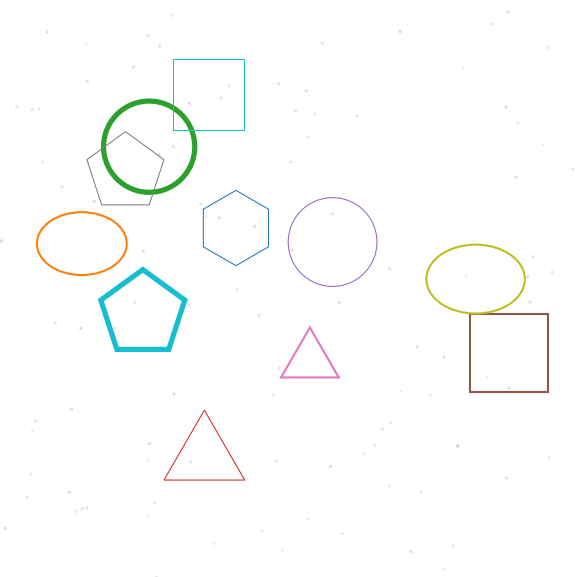[{"shape": "hexagon", "thickness": 0.5, "radius": 0.33, "center": [0.409, 0.604]}, {"shape": "oval", "thickness": 1, "radius": 0.39, "center": [0.142, 0.577]}, {"shape": "circle", "thickness": 2.5, "radius": 0.39, "center": [0.258, 0.745]}, {"shape": "triangle", "thickness": 0.5, "radius": 0.4, "center": [0.354, 0.208]}, {"shape": "circle", "thickness": 0.5, "radius": 0.38, "center": [0.576, 0.58]}, {"shape": "square", "thickness": 1, "radius": 0.34, "center": [0.882, 0.388]}, {"shape": "triangle", "thickness": 1, "radius": 0.29, "center": [0.537, 0.374]}, {"shape": "pentagon", "thickness": 0.5, "radius": 0.35, "center": [0.217, 0.701]}, {"shape": "oval", "thickness": 1, "radius": 0.43, "center": [0.824, 0.516]}, {"shape": "square", "thickness": 0.5, "radius": 0.31, "center": [0.361, 0.835]}, {"shape": "pentagon", "thickness": 2.5, "radius": 0.38, "center": [0.247, 0.456]}]